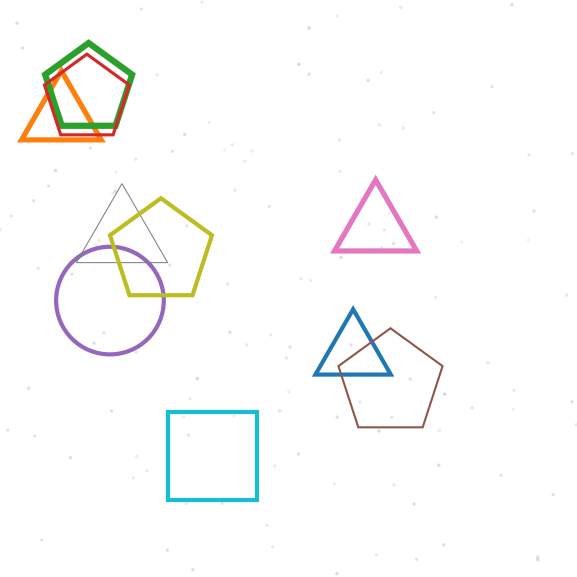[{"shape": "triangle", "thickness": 2, "radius": 0.38, "center": [0.611, 0.388]}, {"shape": "triangle", "thickness": 2.5, "radius": 0.4, "center": [0.106, 0.797]}, {"shape": "pentagon", "thickness": 3, "radius": 0.4, "center": [0.154, 0.845]}, {"shape": "pentagon", "thickness": 1.5, "radius": 0.39, "center": [0.15, 0.828]}, {"shape": "circle", "thickness": 2, "radius": 0.47, "center": [0.19, 0.479]}, {"shape": "pentagon", "thickness": 1, "radius": 0.47, "center": [0.676, 0.336]}, {"shape": "triangle", "thickness": 2.5, "radius": 0.41, "center": [0.65, 0.606]}, {"shape": "triangle", "thickness": 0.5, "radius": 0.46, "center": [0.211, 0.59]}, {"shape": "pentagon", "thickness": 2, "radius": 0.46, "center": [0.279, 0.563]}, {"shape": "square", "thickness": 2, "radius": 0.38, "center": [0.368, 0.21]}]